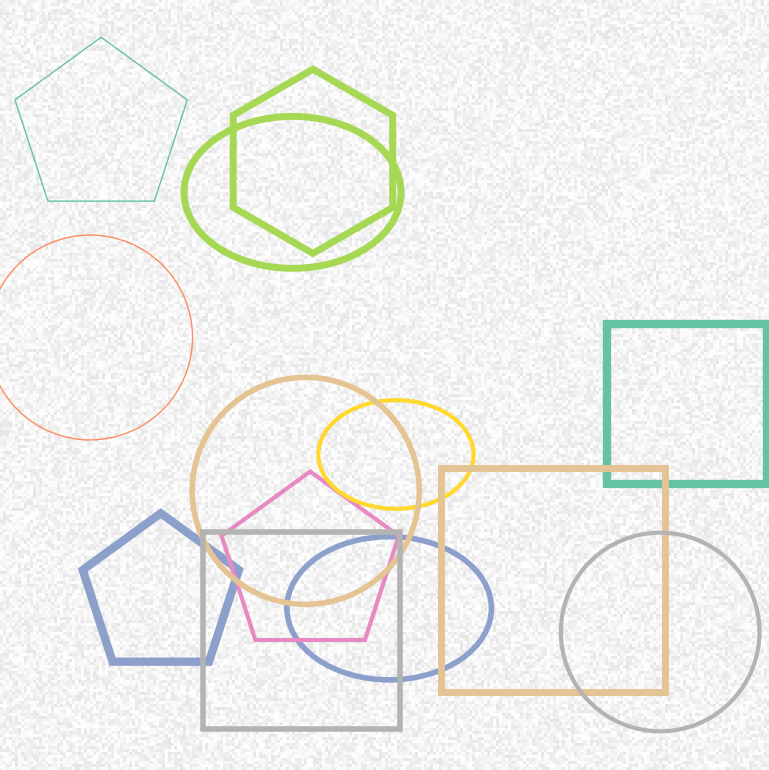[{"shape": "square", "thickness": 3, "radius": 0.52, "center": [0.892, 0.475]}, {"shape": "pentagon", "thickness": 0.5, "radius": 0.59, "center": [0.131, 0.834]}, {"shape": "circle", "thickness": 0.5, "radius": 0.67, "center": [0.117, 0.562]}, {"shape": "pentagon", "thickness": 3, "radius": 0.53, "center": [0.209, 0.227]}, {"shape": "oval", "thickness": 2, "radius": 0.66, "center": [0.505, 0.21]}, {"shape": "pentagon", "thickness": 1.5, "radius": 0.6, "center": [0.403, 0.267]}, {"shape": "hexagon", "thickness": 2.5, "radius": 0.6, "center": [0.406, 0.79]}, {"shape": "oval", "thickness": 2.5, "radius": 0.7, "center": [0.38, 0.75]}, {"shape": "oval", "thickness": 1.5, "radius": 0.5, "center": [0.514, 0.41]}, {"shape": "square", "thickness": 2.5, "radius": 0.73, "center": [0.718, 0.247]}, {"shape": "circle", "thickness": 2, "radius": 0.74, "center": [0.397, 0.363]}, {"shape": "circle", "thickness": 1.5, "radius": 0.65, "center": [0.857, 0.179]}, {"shape": "square", "thickness": 2, "radius": 0.64, "center": [0.391, 0.181]}]